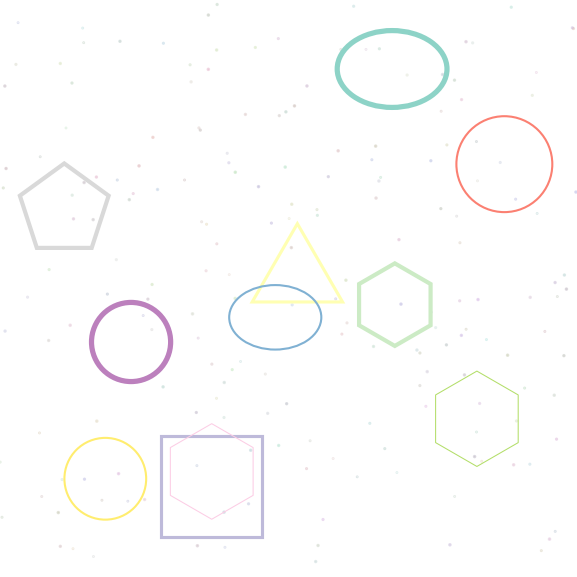[{"shape": "oval", "thickness": 2.5, "radius": 0.48, "center": [0.679, 0.88]}, {"shape": "triangle", "thickness": 1.5, "radius": 0.45, "center": [0.515, 0.521]}, {"shape": "square", "thickness": 1.5, "radius": 0.44, "center": [0.367, 0.157]}, {"shape": "circle", "thickness": 1, "radius": 0.42, "center": [0.873, 0.715]}, {"shape": "oval", "thickness": 1, "radius": 0.4, "center": [0.477, 0.45]}, {"shape": "hexagon", "thickness": 0.5, "radius": 0.41, "center": [0.826, 0.274]}, {"shape": "hexagon", "thickness": 0.5, "radius": 0.41, "center": [0.367, 0.183]}, {"shape": "pentagon", "thickness": 2, "radius": 0.4, "center": [0.111, 0.635]}, {"shape": "circle", "thickness": 2.5, "radius": 0.34, "center": [0.227, 0.407]}, {"shape": "hexagon", "thickness": 2, "radius": 0.36, "center": [0.684, 0.472]}, {"shape": "circle", "thickness": 1, "radius": 0.35, "center": [0.182, 0.17]}]